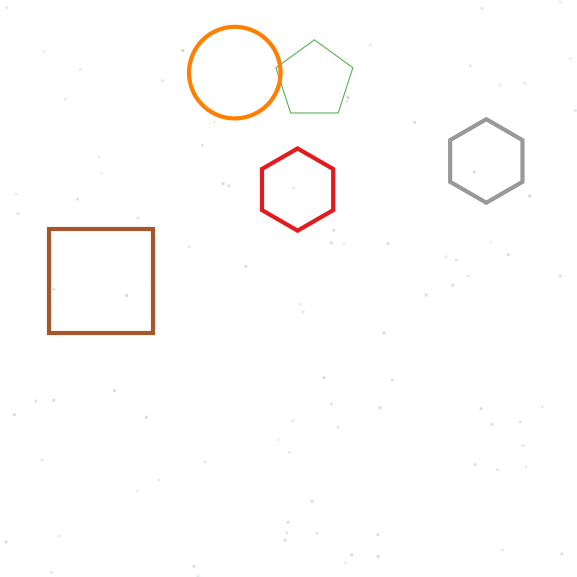[{"shape": "hexagon", "thickness": 2, "radius": 0.36, "center": [0.515, 0.671]}, {"shape": "pentagon", "thickness": 0.5, "radius": 0.35, "center": [0.544, 0.86]}, {"shape": "circle", "thickness": 2, "radius": 0.4, "center": [0.407, 0.873]}, {"shape": "square", "thickness": 2, "radius": 0.45, "center": [0.175, 0.513]}, {"shape": "hexagon", "thickness": 2, "radius": 0.36, "center": [0.842, 0.72]}]